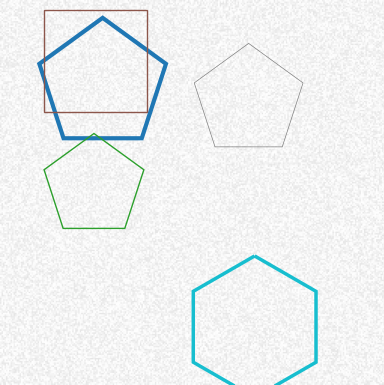[{"shape": "pentagon", "thickness": 3, "radius": 0.86, "center": [0.267, 0.781]}, {"shape": "pentagon", "thickness": 1, "radius": 0.68, "center": [0.244, 0.517]}, {"shape": "square", "thickness": 1, "radius": 0.67, "center": [0.247, 0.841]}, {"shape": "pentagon", "thickness": 0.5, "radius": 0.74, "center": [0.646, 0.739]}, {"shape": "hexagon", "thickness": 2.5, "radius": 0.92, "center": [0.661, 0.151]}]